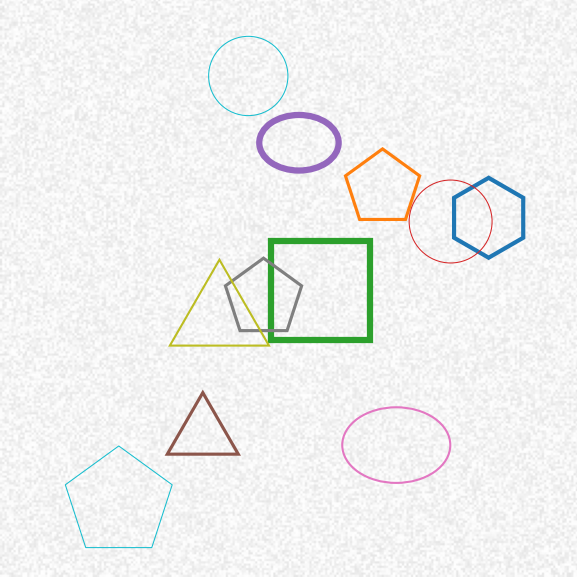[{"shape": "hexagon", "thickness": 2, "radius": 0.35, "center": [0.846, 0.622]}, {"shape": "pentagon", "thickness": 1.5, "radius": 0.34, "center": [0.662, 0.674]}, {"shape": "square", "thickness": 3, "radius": 0.43, "center": [0.555, 0.496]}, {"shape": "circle", "thickness": 0.5, "radius": 0.36, "center": [0.78, 0.616]}, {"shape": "oval", "thickness": 3, "radius": 0.34, "center": [0.518, 0.752]}, {"shape": "triangle", "thickness": 1.5, "radius": 0.35, "center": [0.351, 0.248]}, {"shape": "oval", "thickness": 1, "radius": 0.47, "center": [0.686, 0.228]}, {"shape": "pentagon", "thickness": 1.5, "radius": 0.35, "center": [0.456, 0.483]}, {"shape": "triangle", "thickness": 1, "radius": 0.5, "center": [0.38, 0.45]}, {"shape": "circle", "thickness": 0.5, "radius": 0.34, "center": [0.43, 0.868]}, {"shape": "pentagon", "thickness": 0.5, "radius": 0.49, "center": [0.206, 0.13]}]